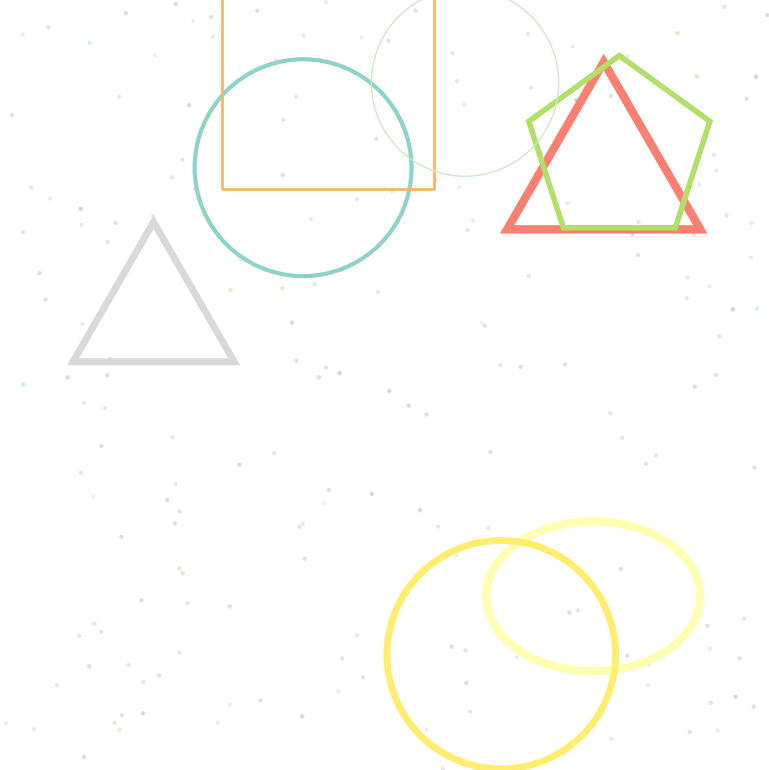[{"shape": "circle", "thickness": 1.5, "radius": 0.7, "center": [0.394, 0.782]}, {"shape": "oval", "thickness": 3, "radius": 0.7, "center": [0.77, 0.225]}, {"shape": "triangle", "thickness": 3, "radius": 0.72, "center": [0.784, 0.775]}, {"shape": "square", "thickness": 1, "radius": 0.69, "center": [0.426, 0.893]}, {"shape": "pentagon", "thickness": 2, "radius": 0.62, "center": [0.804, 0.804]}, {"shape": "triangle", "thickness": 2.5, "radius": 0.6, "center": [0.199, 0.591]}, {"shape": "circle", "thickness": 0.5, "radius": 0.61, "center": [0.604, 0.893]}, {"shape": "circle", "thickness": 2.5, "radius": 0.74, "center": [0.651, 0.15]}]